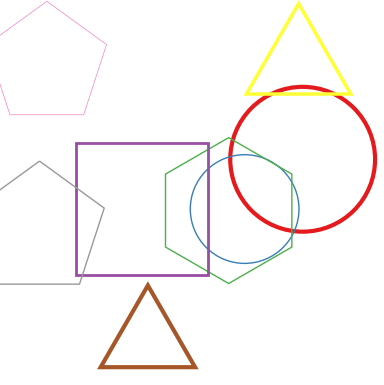[{"shape": "circle", "thickness": 3, "radius": 0.94, "center": [0.786, 0.586]}, {"shape": "circle", "thickness": 1, "radius": 0.71, "center": [0.635, 0.457]}, {"shape": "hexagon", "thickness": 1, "radius": 0.95, "center": [0.594, 0.453]}, {"shape": "square", "thickness": 2, "radius": 0.86, "center": [0.37, 0.457]}, {"shape": "triangle", "thickness": 2.5, "radius": 0.78, "center": [0.776, 0.834]}, {"shape": "triangle", "thickness": 3, "radius": 0.71, "center": [0.384, 0.117]}, {"shape": "pentagon", "thickness": 0.5, "radius": 0.81, "center": [0.122, 0.834]}, {"shape": "pentagon", "thickness": 1, "radius": 0.88, "center": [0.103, 0.405]}]